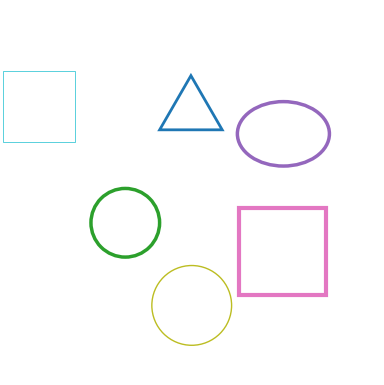[{"shape": "triangle", "thickness": 2, "radius": 0.47, "center": [0.496, 0.71]}, {"shape": "circle", "thickness": 2.5, "radius": 0.45, "center": [0.325, 0.421]}, {"shape": "oval", "thickness": 2.5, "radius": 0.6, "center": [0.736, 0.652]}, {"shape": "square", "thickness": 3, "radius": 0.56, "center": [0.734, 0.347]}, {"shape": "circle", "thickness": 1, "radius": 0.52, "center": [0.498, 0.207]}, {"shape": "square", "thickness": 0.5, "radius": 0.46, "center": [0.101, 0.724]}]